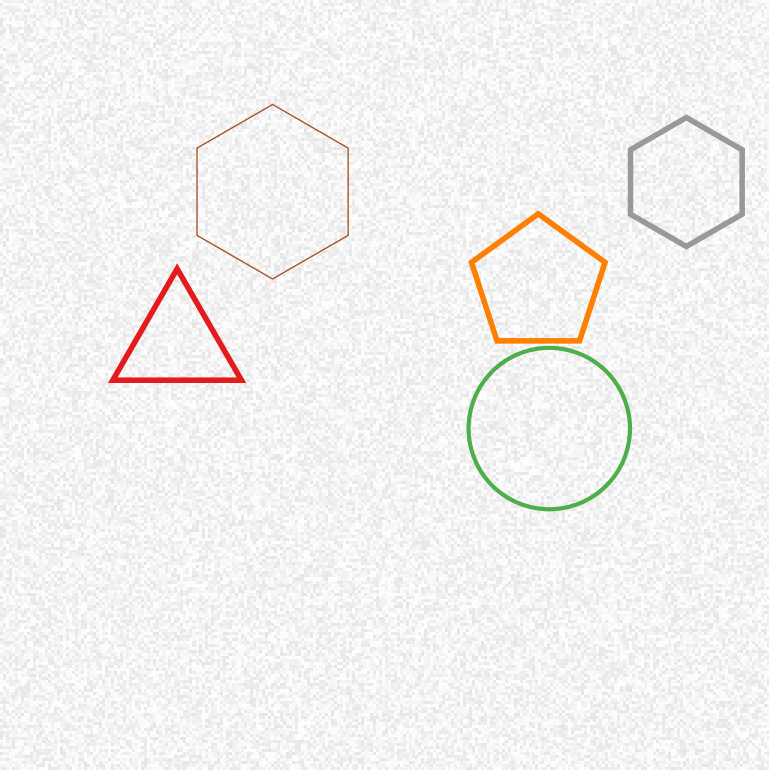[{"shape": "triangle", "thickness": 2, "radius": 0.48, "center": [0.23, 0.554]}, {"shape": "circle", "thickness": 1.5, "radius": 0.52, "center": [0.713, 0.443]}, {"shape": "pentagon", "thickness": 2, "radius": 0.46, "center": [0.699, 0.631]}, {"shape": "hexagon", "thickness": 0.5, "radius": 0.57, "center": [0.354, 0.751]}, {"shape": "hexagon", "thickness": 2, "radius": 0.42, "center": [0.891, 0.764]}]